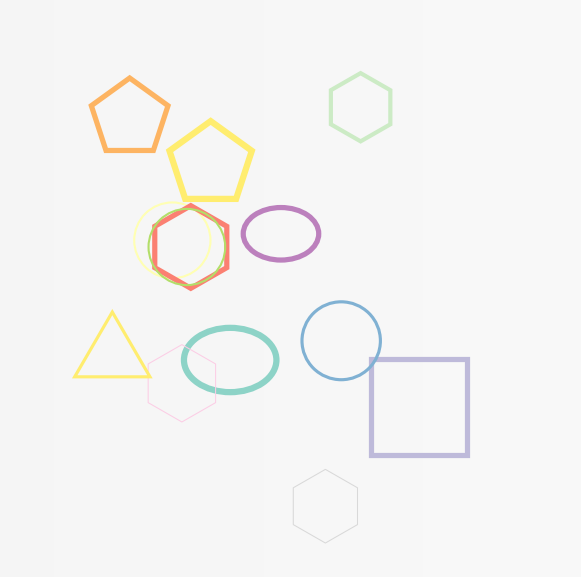[{"shape": "oval", "thickness": 3, "radius": 0.4, "center": [0.396, 0.376]}, {"shape": "circle", "thickness": 1, "radius": 0.33, "center": [0.297, 0.583]}, {"shape": "square", "thickness": 2.5, "radius": 0.41, "center": [0.721, 0.295]}, {"shape": "hexagon", "thickness": 2.5, "radius": 0.36, "center": [0.328, 0.571]}, {"shape": "circle", "thickness": 1.5, "radius": 0.34, "center": [0.587, 0.409]}, {"shape": "pentagon", "thickness": 2.5, "radius": 0.35, "center": [0.223, 0.795]}, {"shape": "circle", "thickness": 1, "radius": 0.33, "center": [0.322, 0.571]}, {"shape": "hexagon", "thickness": 0.5, "radius": 0.33, "center": [0.313, 0.335]}, {"shape": "hexagon", "thickness": 0.5, "radius": 0.32, "center": [0.56, 0.123]}, {"shape": "oval", "thickness": 2.5, "radius": 0.32, "center": [0.483, 0.594]}, {"shape": "hexagon", "thickness": 2, "radius": 0.3, "center": [0.62, 0.813]}, {"shape": "pentagon", "thickness": 3, "radius": 0.37, "center": [0.362, 0.715]}, {"shape": "triangle", "thickness": 1.5, "radius": 0.37, "center": [0.193, 0.384]}]